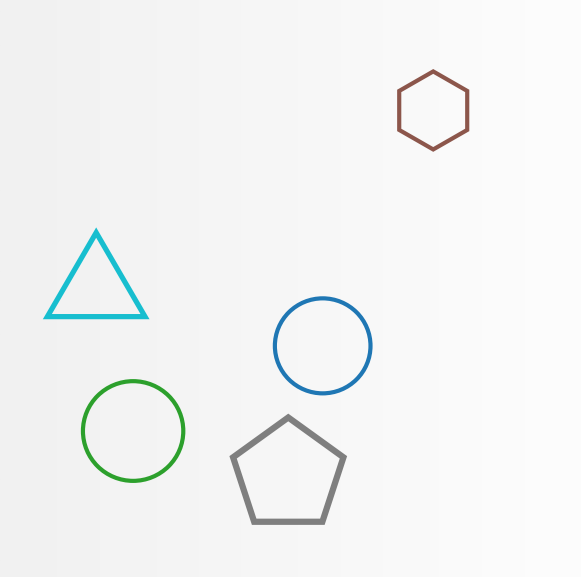[{"shape": "circle", "thickness": 2, "radius": 0.41, "center": [0.555, 0.4]}, {"shape": "circle", "thickness": 2, "radius": 0.43, "center": [0.229, 0.253]}, {"shape": "hexagon", "thickness": 2, "radius": 0.34, "center": [0.745, 0.808]}, {"shape": "pentagon", "thickness": 3, "radius": 0.5, "center": [0.496, 0.176]}, {"shape": "triangle", "thickness": 2.5, "radius": 0.48, "center": [0.165, 0.499]}]